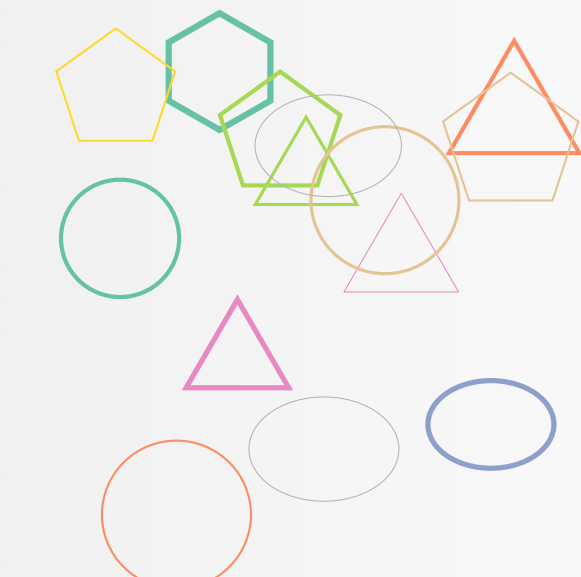[{"shape": "circle", "thickness": 2, "radius": 0.51, "center": [0.207, 0.586]}, {"shape": "hexagon", "thickness": 3, "radius": 0.51, "center": [0.378, 0.875]}, {"shape": "triangle", "thickness": 2, "radius": 0.65, "center": [0.885, 0.799]}, {"shape": "circle", "thickness": 1, "radius": 0.64, "center": [0.304, 0.108]}, {"shape": "oval", "thickness": 2.5, "radius": 0.54, "center": [0.845, 0.264]}, {"shape": "triangle", "thickness": 2.5, "radius": 0.51, "center": [0.408, 0.379]}, {"shape": "triangle", "thickness": 0.5, "radius": 0.57, "center": [0.69, 0.55]}, {"shape": "pentagon", "thickness": 2, "radius": 0.54, "center": [0.482, 0.766]}, {"shape": "triangle", "thickness": 1.5, "radius": 0.5, "center": [0.527, 0.695]}, {"shape": "pentagon", "thickness": 1, "radius": 0.54, "center": [0.199, 0.842]}, {"shape": "pentagon", "thickness": 1, "radius": 0.61, "center": [0.879, 0.751]}, {"shape": "circle", "thickness": 1.5, "radius": 0.64, "center": [0.662, 0.653]}, {"shape": "oval", "thickness": 0.5, "radius": 0.65, "center": [0.557, 0.221]}, {"shape": "oval", "thickness": 0.5, "radius": 0.63, "center": [0.565, 0.747]}]